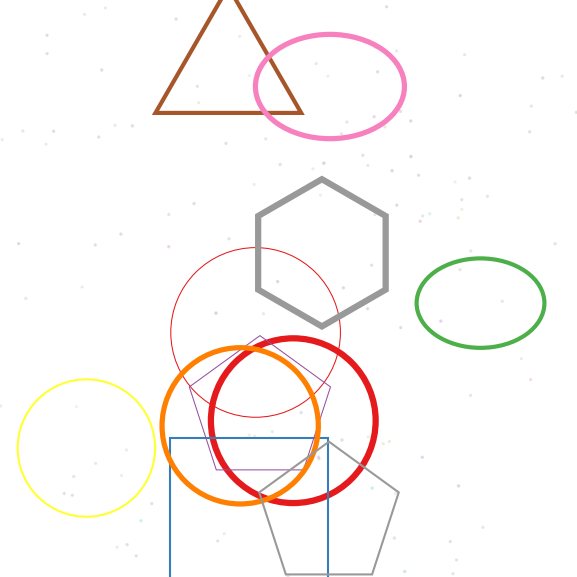[{"shape": "circle", "thickness": 0.5, "radius": 0.73, "center": [0.443, 0.423]}, {"shape": "circle", "thickness": 3, "radius": 0.71, "center": [0.508, 0.271]}, {"shape": "square", "thickness": 1, "radius": 0.69, "center": [0.431, 0.103]}, {"shape": "oval", "thickness": 2, "radius": 0.55, "center": [0.832, 0.474]}, {"shape": "pentagon", "thickness": 0.5, "radius": 0.64, "center": [0.45, 0.289]}, {"shape": "circle", "thickness": 2.5, "radius": 0.68, "center": [0.416, 0.262]}, {"shape": "circle", "thickness": 1, "radius": 0.59, "center": [0.15, 0.223]}, {"shape": "triangle", "thickness": 2, "radius": 0.73, "center": [0.395, 0.876]}, {"shape": "oval", "thickness": 2.5, "radius": 0.65, "center": [0.571, 0.849]}, {"shape": "pentagon", "thickness": 1, "radius": 0.64, "center": [0.57, 0.107]}, {"shape": "hexagon", "thickness": 3, "radius": 0.64, "center": [0.557, 0.561]}]